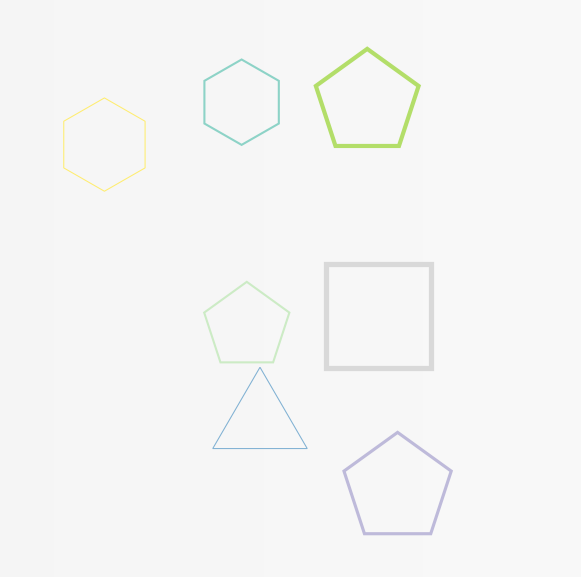[{"shape": "hexagon", "thickness": 1, "radius": 0.37, "center": [0.416, 0.822]}, {"shape": "pentagon", "thickness": 1.5, "radius": 0.49, "center": [0.684, 0.153]}, {"shape": "triangle", "thickness": 0.5, "radius": 0.47, "center": [0.447, 0.269]}, {"shape": "pentagon", "thickness": 2, "radius": 0.46, "center": [0.632, 0.822]}, {"shape": "square", "thickness": 2.5, "radius": 0.45, "center": [0.651, 0.452]}, {"shape": "pentagon", "thickness": 1, "radius": 0.39, "center": [0.425, 0.434]}, {"shape": "hexagon", "thickness": 0.5, "radius": 0.4, "center": [0.18, 0.749]}]